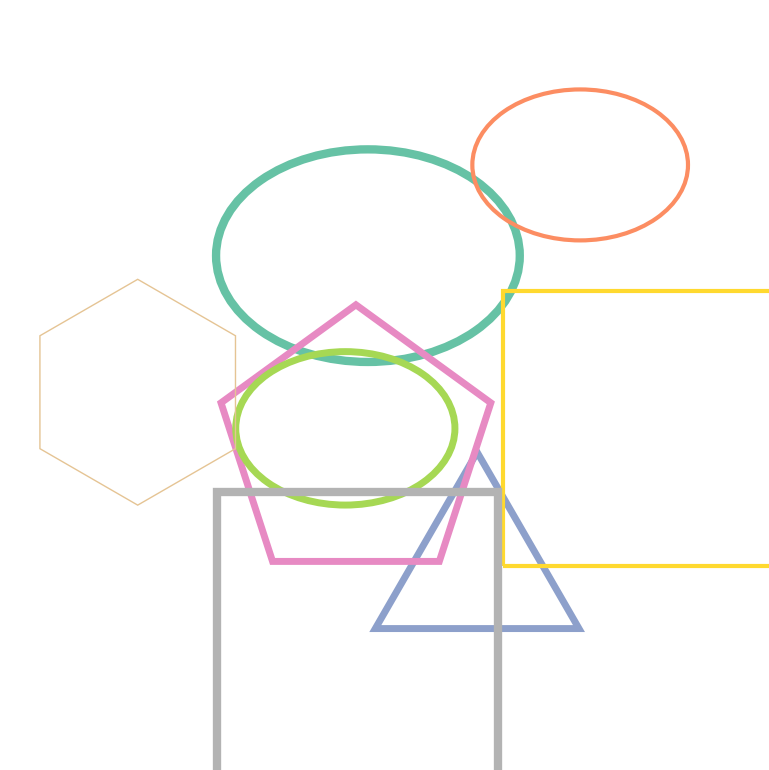[{"shape": "oval", "thickness": 3, "radius": 0.99, "center": [0.478, 0.668]}, {"shape": "oval", "thickness": 1.5, "radius": 0.7, "center": [0.753, 0.786]}, {"shape": "triangle", "thickness": 2.5, "radius": 0.76, "center": [0.62, 0.26]}, {"shape": "pentagon", "thickness": 2.5, "radius": 0.92, "center": [0.462, 0.42]}, {"shape": "oval", "thickness": 2.5, "radius": 0.71, "center": [0.448, 0.444]}, {"shape": "square", "thickness": 1.5, "radius": 0.89, "center": [0.831, 0.444]}, {"shape": "hexagon", "thickness": 0.5, "radius": 0.73, "center": [0.179, 0.491]}, {"shape": "square", "thickness": 3, "radius": 0.91, "center": [0.465, 0.178]}]